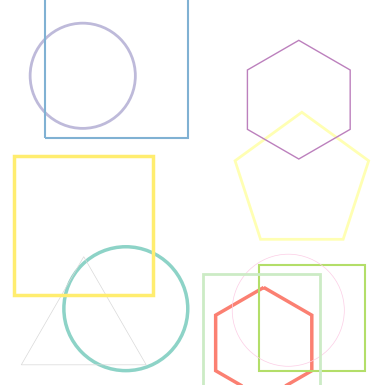[{"shape": "circle", "thickness": 2.5, "radius": 0.8, "center": [0.327, 0.198]}, {"shape": "pentagon", "thickness": 2, "radius": 0.91, "center": [0.784, 0.526]}, {"shape": "circle", "thickness": 2, "radius": 0.68, "center": [0.215, 0.803]}, {"shape": "hexagon", "thickness": 2.5, "radius": 0.72, "center": [0.685, 0.109]}, {"shape": "square", "thickness": 1.5, "radius": 0.93, "center": [0.303, 0.827]}, {"shape": "square", "thickness": 1.5, "radius": 0.68, "center": [0.811, 0.174]}, {"shape": "circle", "thickness": 0.5, "radius": 0.73, "center": [0.749, 0.194]}, {"shape": "triangle", "thickness": 0.5, "radius": 0.94, "center": [0.218, 0.146]}, {"shape": "hexagon", "thickness": 1, "radius": 0.77, "center": [0.776, 0.741]}, {"shape": "square", "thickness": 2, "radius": 0.76, "center": [0.679, 0.136]}, {"shape": "square", "thickness": 2.5, "radius": 0.9, "center": [0.218, 0.415]}]